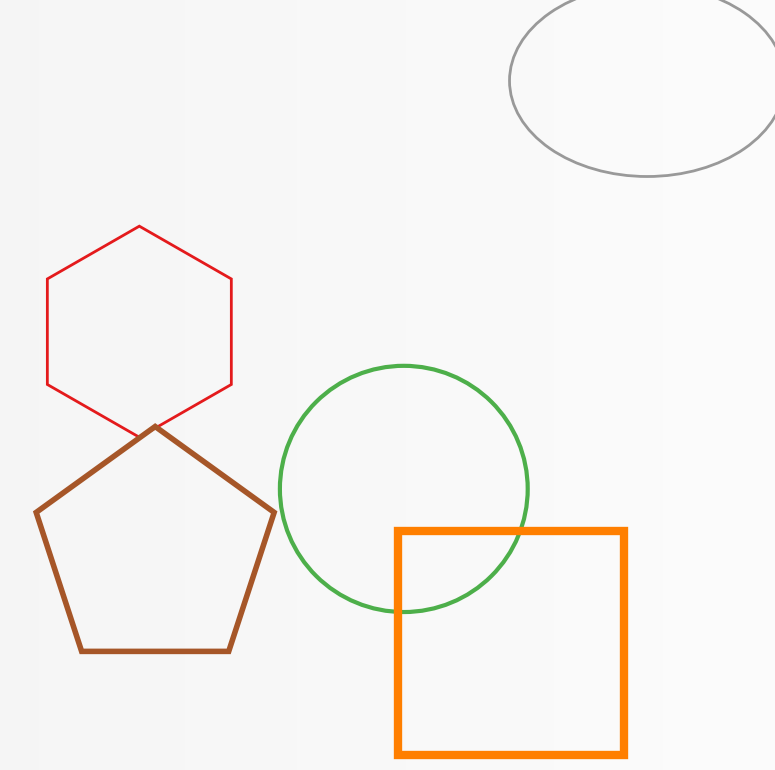[{"shape": "hexagon", "thickness": 1, "radius": 0.69, "center": [0.18, 0.569]}, {"shape": "circle", "thickness": 1.5, "radius": 0.8, "center": [0.521, 0.365]}, {"shape": "square", "thickness": 3, "radius": 0.73, "center": [0.659, 0.165]}, {"shape": "pentagon", "thickness": 2, "radius": 0.81, "center": [0.2, 0.285]}, {"shape": "oval", "thickness": 1, "radius": 0.89, "center": [0.835, 0.895]}]